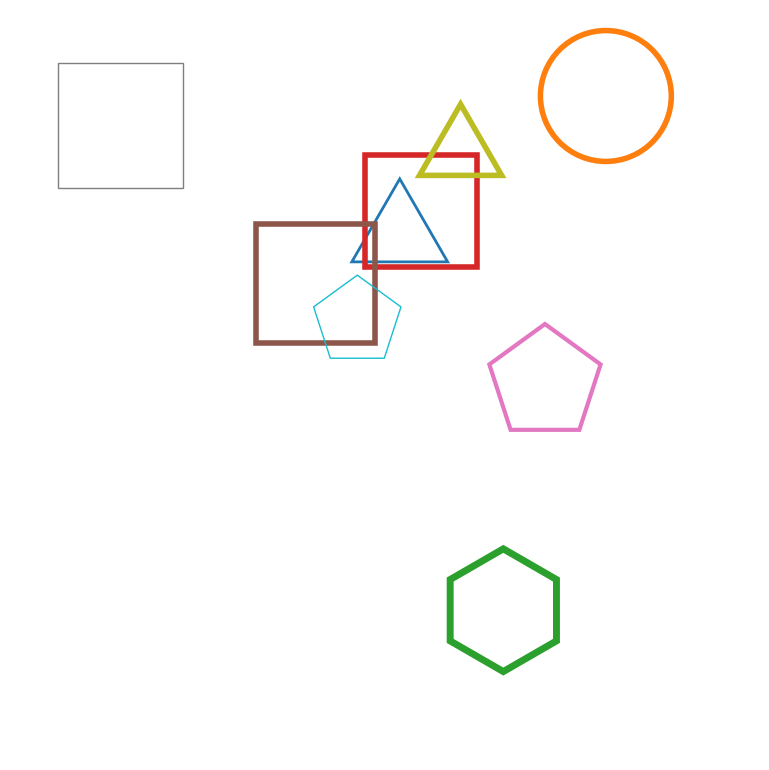[{"shape": "triangle", "thickness": 1, "radius": 0.36, "center": [0.519, 0.696]}, {"shape": "circle", "thickness": 2, "radius": 0.42, "center": [0.787, 0.875]}, {"shape": "hexagon", "thickness": 2.5, "radius": 0.4, "center": [0.654, 0.208]}, {"shape": "square", "thickness": 2, "radius": 0.36, "center": [0.547, 0.726]}, {"shape": "square", "thickness": 2, "radius": 0.39, "center": [0.409, 0.631]}, {"shape": "pentagon", "thickness": 1.5, "radius": 0.38, "center": [0.708, 0.503]}, {"shape": "square", "thickness": 0.5, "radius": 0.41, "center": [0.156, 0.837]}, {"shape": "triangle", "thickness": 2, "radius": 0.31, "center": [0.598, 0.803]}, {"shape": "pentagon", "thickness": 0.5, "radius": 0.3, "center": [0.464, 0.583]}]